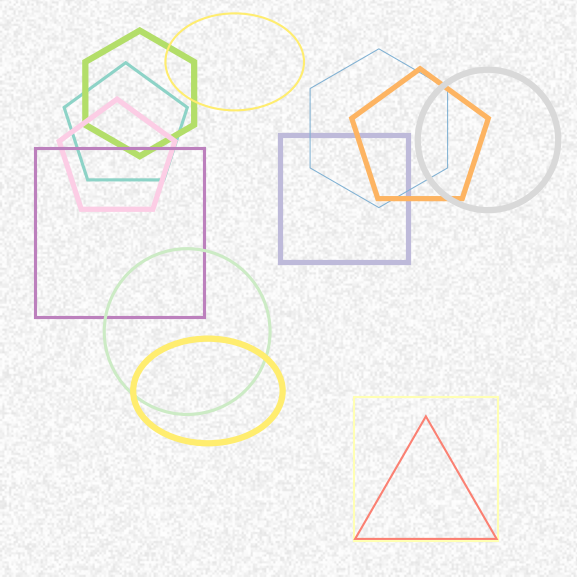[{"shape": "pentagon", "thickness": 1.5, "radius": 0.56, "center": [0.218, 0.778]}, {"shape": "square", "thickness": 1, "radius": 0.62, "center": [0.737, 0.187]}, {"shape": "square", "thickness": 2.5, "radius": 0.55, "center": [0.596, 0.656]}, {"shape": "triangle", "thickness": 1, "radius": 0.71, "center": [0.737, 0.137]}, {"shape": "hexagon", "thickness": 0.5, "radius": 0.69, "center": [0.656, 0.777]}, {"shape": "pentagon", "thickness": 2.5, "radius": 0.62, "center": [0.727, 0.756]}, {"shape": "hexagon", "thickness": 3, "radius": 0.54, "center": [0.242, 0.837]}, {"shape": "pentagon", "thickness": 2.5, "radius": 0.53, "center": [0.203, 0.722]}, {"shape": "circle", "thickness": 3, "radius": 0.61, "center": [0.845, 0.757]}, {"shape": "square", "thickness": 1.5, "radius": 0.73, "center": [0.207, 0.597]}, {"shape": "circle", "thickness": 1.5, "radius": 0.72, "center": [0.324, 0.425]}, {"shape": "oval", "thickness": 3, "radius": 0.65, "center": [0.36, 0.322]}, {"shape": "oval", "thickness": 1, "radius": 0.6, "center": [0.406, 0.892]}]